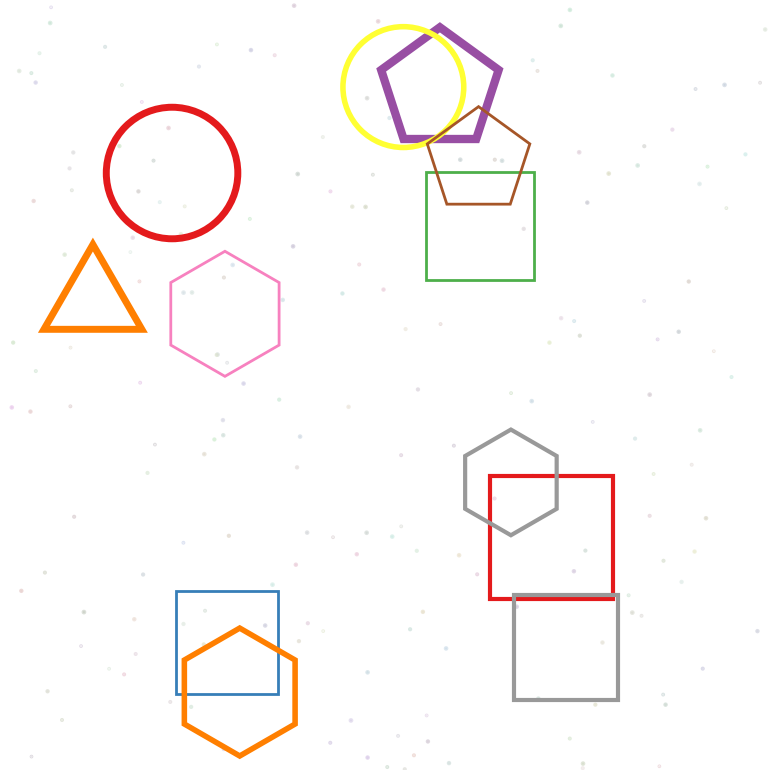[{"shape": "circle", "thickness": 2.5, "radius": 0.43, "center": [0.223, 0.775]}, {"shape": "square", "thickness": 1.5, "radius": 0.4, "center": [0.716, 0.302]}, {"shape": "square", "thickness": 1, "radius": 0.33, "center": [0.295, 0.166]}, {"shape": "square", "thickness": 1, "radius": 0.35, "center": [0.624, 0.706]}, {"shape": "pentagon", "thickness": 3, "radius": 0.4, "center": [0.571, 0.884]}, {"shape": "hexagon", "thickness": 2, "radius": 0.42, "center": [0.311, 0.101]}, {"shape": "triangle", "thickness": 2.5, "radius": 0.37, "center": [0.121, 0.609]}, {"shape": "circle", "thickness": 2, "radius": 0.39, "center": [0.524, 0.887]}, {"shape": "pentagon", "thickness": 1, "radius": 0.35, "center": [0.622, 0.791]}, {"shape": "hexagon", "thickness": 1, "radius": 0.41, "center": [0.292, 0.592]}, {"shape": "hexagon", "thickness": 1.5, "radius": 0.34, "center": [0.664, 0.373]}, {"shape": "square", "thickness": 1.5, "radius": 0.34, "center": [0.735, 0.159]}]